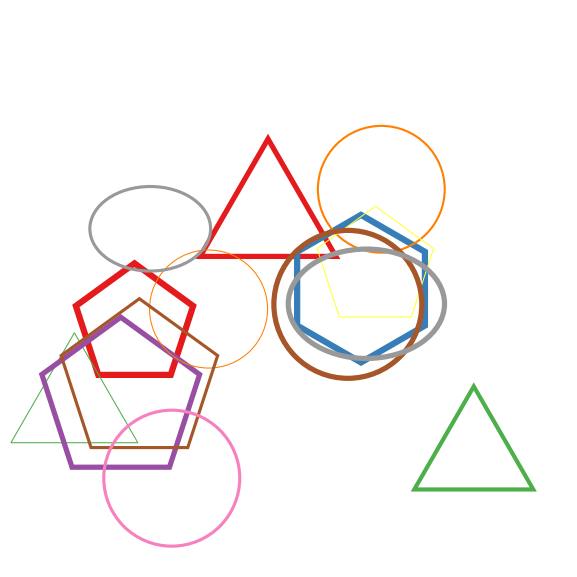[{"shape": "triangle", "thickness": 2.5, "radius": 0.68, "center": [0.464, 0.623]}, {"shape": "pentagon", "thickness": 3, "radius": 0.53, "center": [0.233, 0.436]}, {"shape": "hexagon", "thickness": 3, "radius": 0.64, "center": [0.625, 0.499]}, {"shape": "triangle", "thickness": 2, "radius": 0.59, "center": [0.82, 0.211]}, {"shape": "triangle", "thickness": 0.5, "radius": 0.63, "center": [0.129, 0.296]}, {"shape": "pentagon", "thickness": 2.5, "radius": 0.72, "center": [0.209, 0.306]}, {"shape": "circle", "thickness": 1, "radius": 0.55, "center": [0.66, 0.671]}, {"shape": "circle", "thickness": 0.5, "radius": 0.51, "center": [0.361, 0.464]}, {"shape": "pentagon", "thickness": 0.5, "radius": 0.53, "center": [0.65, 0.536]}, {"shape": "circle", "thickness": 2.5, "radius": 0.64, "center": [0.602, 0.472]}, {"shape": "pentagon", "thickness": 1.5, "radius": 0.71, "center": [0.241, 0.339]}, {"shape": "circle", "thickness": 1.5, "radius": 0.59, "center": [0.297, 0.171]}, {"shape": "oval", "thickness": 1.5, "radius": 0.52, "center": [0.26, 0.603]}, {"shape": "oval", "thickness": 2.5, "radius": 0.68, "center": [0.634, 0.473]}]